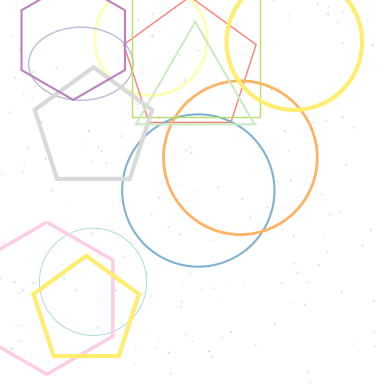[{"shape": "circle", "thickness": 0.5, "radius": 0.7, "center": [0.242, 0.268]}, {"shape": "circle", "thickness": 2, "radius": 0.73, "center": [0.392, 0.898]}, {"shape": "oval", "thickness": 1, "radius": 0.68, "center": [0.21, 0.834]}, {"shape": "pentagon", "thickness": 1, "radius": 0.9, "center": [0.493, 0.828]}, {"shape": "circle", "thickness": 1.5, "radius": 0.99, "center": [0.515, 0.505]}, {"shape": "circle", "thickness": 2, "radius": 1.0, "center": [0.624, 0.59]}, {"shape": "square", "thickness": 1, "radius": 0.83, "center": [0.509, 0.863]}, {"shape": "hexagon", "thickness": 2.5, "radius": 0.99, "center": [0.122, 0.226]}, {"shape": "pentagon", "thickness": 3, "radius": 0.8, "center": [0.243, 0.665]}, {"shape": "hexagon", "thickness": 1.5, "radius": 0.78, "center": [0.19, 0.896]}, {"shape": "triangle", "thickness": 1.5, "radius": 0.89, "center": [0.507, 0.766]}, {"shape": "circle", "thickness": 3, "radius": 0.88, "center": [0.765, 0.891]}, {"shape": "pentagon", "thickness": 3, "radius": 0.72, "center": [0.224, 0.192]}]